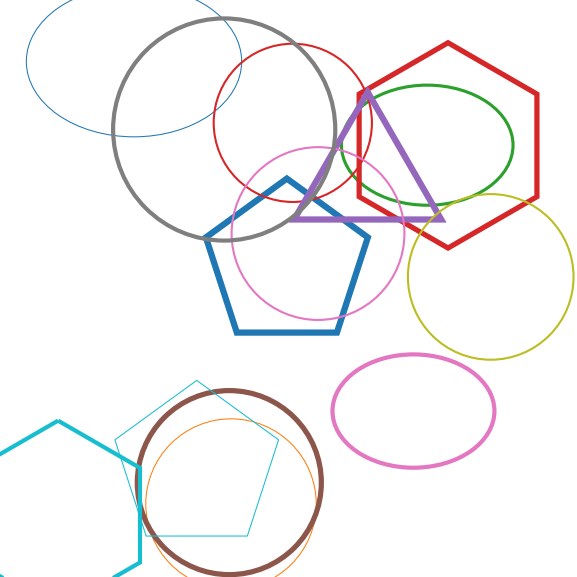[{"shape": "oval", "thickness": 0.5, "radius": 0.93, "center": [0.232, 0.893]}, {"shape": "pentagon", "thickness": 3, "radius": 0.74, "center": [0.497, 0.542]}, {"shape": "circle", "thickness": 0.5, "radius": 0.74, "center": [0.4, 0.126]}, {"shape": "oval", "thickness": 1.5, "radius": 0.74, "center": [0.74, 0.748]}, {"shape": "hexagon", "thickness": 2.5, "radius": 0.89, "center": [0.776, 0.747]}, {"shape": "circle", "thickness": 1, "radius": 0.68, "center": [0.507, 0.786]}, {"shape": "triangle", "thickness": 3, "radius": 0.74, "center": [0.637, 0.693]}, {"shape": "circle", "thickness": 2.5, "radius": 0.8, "center": [0.397, 0.163]}, {"shape": "circle", "thickness": 1, "radius": 0.75, "center": [0.551, 0.595]}, {"shape": "oval", "thickness": 2, "radius": 0.7, "center": [0.716, 0.287]}, {"shape": "circle", "thickness": 2, "radius": 0.96, "center": [0.388, 0.775]}, {"shape": "circle", "thickness": 1, "radius": 0.72, "center": [0.85, 0.52]}, {"shape": "hexagon", "thickness": 2, "radius": 0.82, "center": [0.101, 0.107]}, {"shape": "pentagon", "thickness": 0.5, "radius": 0.75, "center": [0.341, 0.191]}]